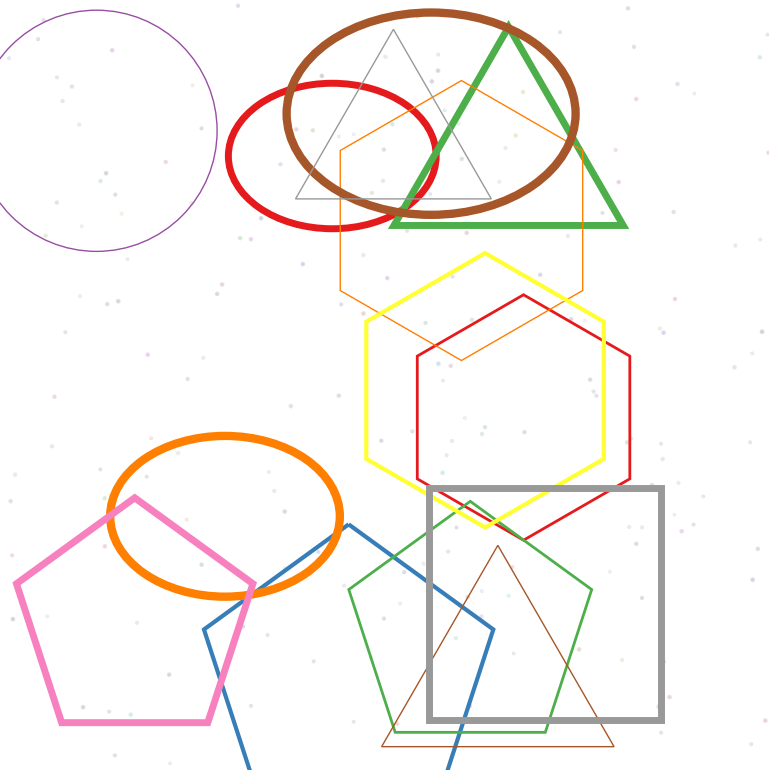[{"shape": "oval", "thickness": 2.5, "radius": 0.67, "center": [0.432, 0.797]}, {"shape": "hexagon", "thickness": 1, "radius": 0.8, "center": [0.68, 0.458]}, {"shape": "pentagon", "thickness": 1.5, "radius": 0.99, "center": [0.453, 0.121]}, {"shape": "triangle", "thickness": 2.5, "radius": 0.86, "center": [0.661, 0.793]}, {"shape": "pentagon", "thickness": 1, "radius": 0.83, "center": [0.611, 0.183]}, {"shape": "circle", "thickness": 0.5, "radius": 0.78, "center": [0.125, 0.83]}, {"shape": "oval", "thickness": 3, "radius": 0.75, "center": [0.292, 0.329]}, {"shape": "hexagon", "thickness": 0.5, "radius": 0.91, "center": [0.599, 0.714]}, {"shape": "hexagon", "thickness": 1.5, "radius": 0.89, "center": [0.63, 0.493]}, {"shape": "triangle", "thickness": 0.5, "radius": 0.87, "center": [0.647, 0.117]}, {"shape": "oval", "thickness": 3, "radius": 0.94, "center": [0.56, 0.852]}, {"shape": "pentagon", "thickness": 2.5, "radius": 0.81, "center": [0.175, 0.192]}, {"shape": "triangle", "thickness": 0.5, "radius": 0.73, "center": [0.511, 0.815]}, {"shape": "square", "thickness": 2.5, "radius": 0.75, "center": [0.708, 0.215]}]